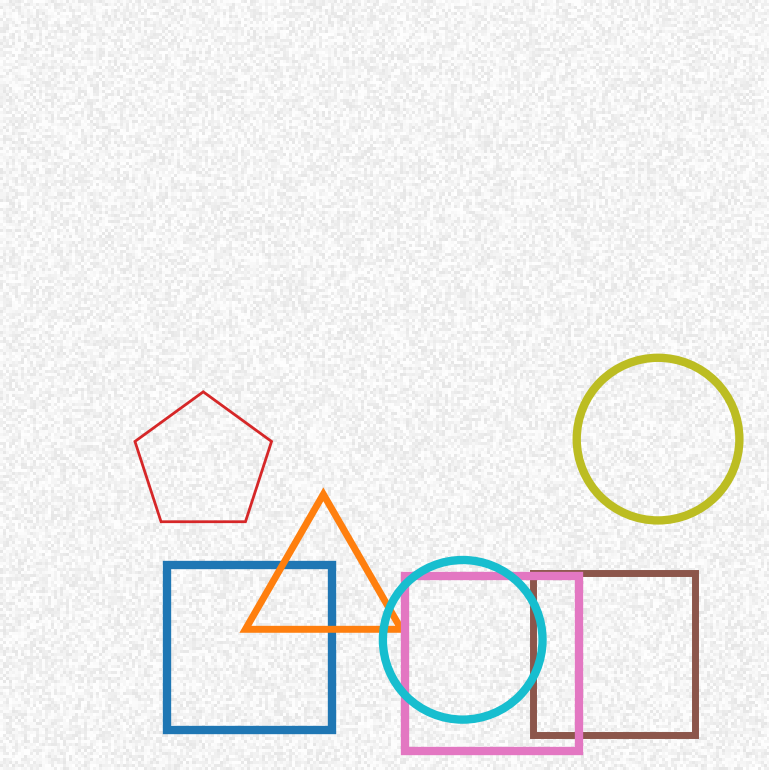[{"shape": "square", "thickness": 3, "radius": 0.54, "center": [0.324, 0.159]}, {"shape": "triangle", "thickness": 2.5, "radius": 0.58, "center": [0.42, 0.241]}, {"shape": "pentagon", "thickness": 1, "radius": 0.47, "center": [0.264, 0.398]}, {"shape": "square", "thickness": 2.5, "radius": 0.53, "center": [0.798, 0.151]}, {"shape": "square", "thickness": 3, "radius": 0.57, "center": [0.639, 0.138]}, {"shape": "circle", "thickness": 3, "radius": 0.53, "center": [0.855, 0.43]}, {"shape": "circle", "thickness": 3, "radius": 0.52, "center": [0.601, 0.169]}]